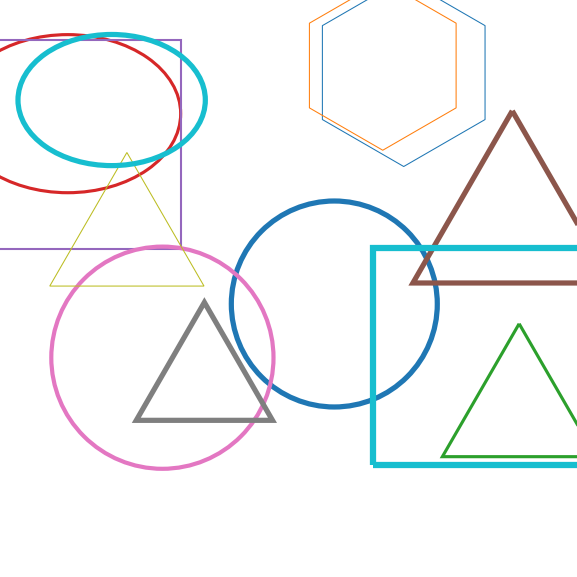[{"shape": "circle", "thickness": 2.5, "radius": 0.89, "center": [0.579, 0.473]}, {"shape": "hexagon", "thickness": 0.5, "radius": 0.81, "center": [0.699, 0.873]}, {"shape": "hexagon", "thickness": 0.5, "radius": 0.73, "center": [0.663, 0.886]}, {"shape": "triangle", "thickness": 1.5, "radius": 0.77, "center": [0.899, 0.285]}, {"shape": "oval", "thickness": 1.5, "radius": 0.98, "center": [0.117, 0.802]}, {"shape": "square", "thickness": 1, "radius": 0.91, "center": [0.132, 0.749]}, {"shape": "triangle", "thickness": 2.5, "radius": 0.99, "center": [0.887, 0.608]}, {"shape": "circle", "thickness": 2, "radius": 0.96, "center": [0.281, 0.38]}, {"shape": "triangle", "thickness": 2.5, "radius": 0.68, "center": [0.354, 0.339]}, {"shape": "triangle", "thickness": 0.5, "radius": 0.77, "center": [0.22, 0.581]}, {"shape": "oval", "thickness": 2.5, "radius": 0.81, "center": [0.193, 0.826]}, {"shape": "square", "thickness": 3, "radius": 0.94, "center": [0.833, 0.381]}]